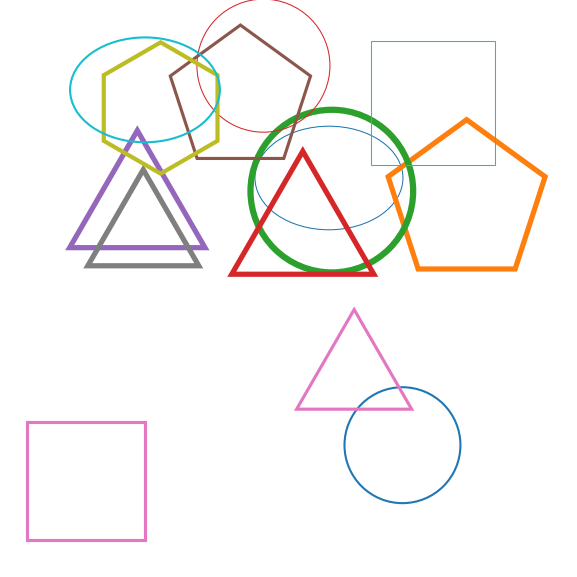[{"shape": "oval", "thickness": 0.5, "radius": 0.64, "center": [0.57, 0.691]}, {"shape": "circle", "thickness": 1, "radius": 0.5, "center": [0.697, 0.228]}, {"shape": "pentagon", "thickness": 2.5, "radius": 0.71, "center": [0.808, 0.649]}, {"shape": "circle", "thickness": 3, "radius": 0.7, "center": [0.575, 0.668]}, {"shape": "circle", "thickness": 0.5, "radius": 0.58, "center": [0.456, 0.885]}, {"shape": "triangle", "thickness": 2.5, "radius": 0.71, "center": [0.524, 0.595]}, {"shape": "triangle", "thickness": 2.5, "radius": 0.68, "center": [0.238, 0.638]}, {"shape": "pentagon", "thickness": 1.5, "radius": 0.64, "center": [0.416, 0.828]}, {"shape": "square", "thickness": 1.5, "radius": 0.51, "center": [0.149, 0.167]}, {"shape": "triangle", "thickness": 1.5, "radius": 0.58, "center": [0.613, 0.348]}, {"shape": "triangle", "thickness": 2.5, "radius": 0.55, "center": [0.248, 0.594]}, {"shape": "hexagon", "thickness": 2, "radius": 0.57, "center": [0.278, 0.812]}, {"shape": "square", "thickness": 0.5, "radius": 0.54, "center": [0.75, 0.821]}, {"shape": "oval", "thickness": 1, "radius": 0.65, "center": [0.251, 0.844]}]